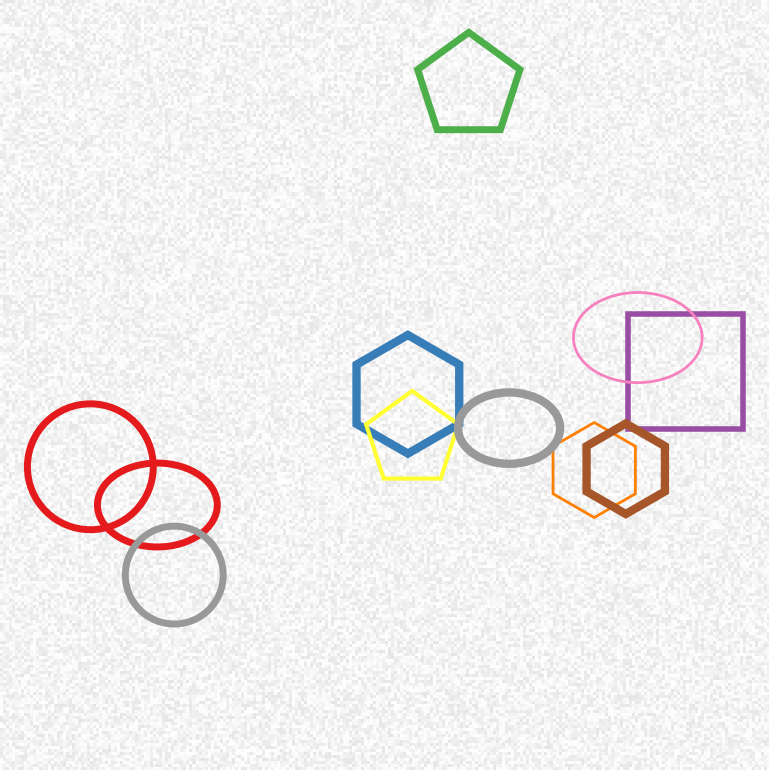[{"shape": "oval", "thickness": 2.5, "radius": 0.39, "center": [0.204, 0.344]}, {"shape": "circle", "thickness": 2.5, "radius": 0.41, "center": [0.117, 0.394]}, {"shape": "hexagon", "thickness": 3, "radius": 0.39, "center": [0.53, 0.488]}, {"shape": "pentagon", "thickness": 2.5, "radius": 0.35, "center": [0.609, 0.888]}, {"shape": "square", "thickness": 2, "radius": 0.37, "center": [0.89, 0.517]}, {"shape": "hexagon", "thickness": 1, "radius": 0.31, "center": [0.772, 0.39]}, {"shape": "pentagon", "thickness": 1.5, "radius": 0.31, "center": [0.535, 0.429]}, {"shape": "hexagon", "thickness": 3, "radius": 0.29, "center": [0.813, 0.391]}, {"shape": "oval", "thickness": 1, "radius": 0.42, "center": [0.828, 0.562]}, {"shape": "circle", "thickness": 2.5, "radius": 0.32, "center": [0.226, 0.253]}, {"shape": "oval", "thickness": 3, "radius": 0.33, "center": [0.661, 0.444]}]